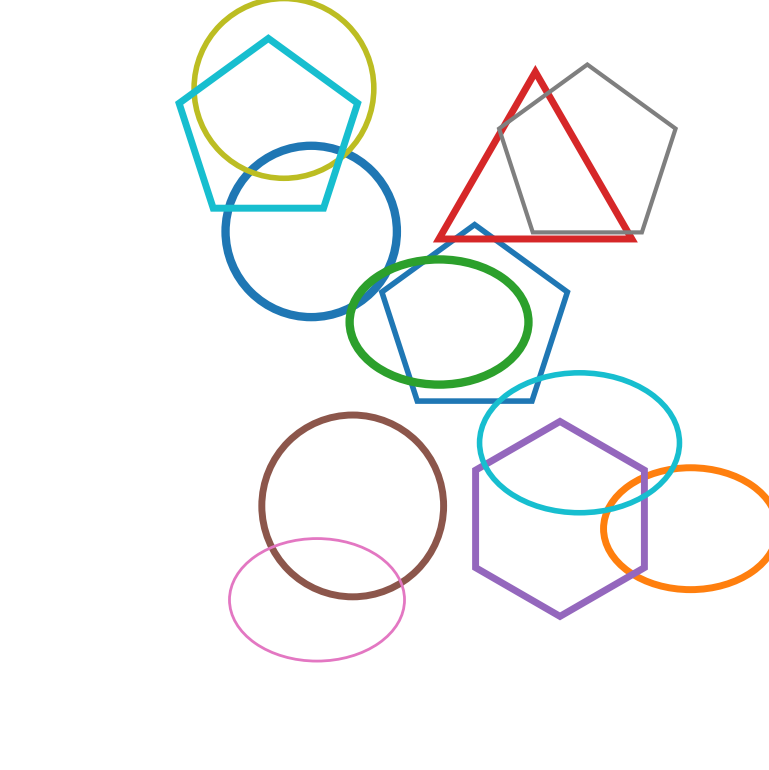[{"shape": "circle", "thickness": 3, "radius": 0.56, "center": [0.404, 0.699]}, {"shape": "pentagon", "thickness": 2, "radius": 0.63, "center": [0.616, 0.582]}, {"shape": "oval", "thickness": 2.5, "radius": 0.57, "center": [0.897, 0.313]}, {"shape": "oval", "thickness": 3, "radius": 0.58, "center": [0.57, 0.582]}, {"shape": "triangle", "thickness": 2.5, "radius": 0.72, "center": [0.695, 0.762]}, {"shape": "hexagon", "thickness": 2.5, "radius": 0.63, "center": [0.727, 0.326]}, {"shape": "circle", "thickness": 2.5, "radius": 0.59, "center": [0.458, 0.343]}, {"shape": "oval", "thickness": 1, "radius": 0.57, "center": [0.412, 0.221]}, {"shape": "pentagon", "thickness": 1.5, "radius": 0.6, "center": [0.763, 0.796]}, {"shape": "circle", "thickness": 2, "radius": 0.58, "center": [0.369, 0.885]}, {"shape": "oval", "thickness": 2, "radius": 0.65, "center": [0.753, 0.425]}, {"shape": "pentagon", "thickness": 2.5, "radius": 0.61, "center": [0.349, 0.828]}]